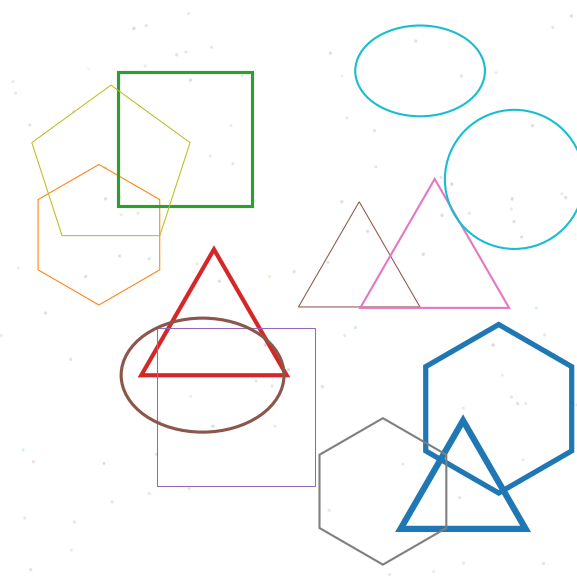[{"shape": "hexagon", "thickness": 2.5, "radius": 0.73, "center": [0.864, 0.291]}, {"shape": "triangle", "thickness": 3, "radius": 0.63, "center": [0.802, 0.146]}, {"shape": "hexagon", "thickness": 0.5, "radius": 0.61, "center": [0.171, 0.593]}, {"shape": "square", "thickness": 1.5, "radius": 0.58, "center": [0.321, 0.758]}, {"shape": "triangle", "thickness": 2, "radius": 0.73, "center": [0.37, 0.422]}, {"shape": "square", "thickness": 0.5, "radius": 0.68, "center": [0.409, 0.295]}, {"shape": "triangle", "thickness": 0.5, "radius": 0.61, "center": [0.622, 0.528]}, {"shape": "oval", "thickness": 1.5, "radius": 0.71, "center": [0.351, 0.35]}, {"shape": "triangle", "thickness": 1, "radius": 0.74, "center": [0.753, 0.54]}, {"shape": "hexagon", "thickness": 1, "radius": 0.63, "center": [0.663, 0.148]}, {"shape": "pentagon", "thickness": 0.5, "radius": 0.72, "center": [0.192, 0.708]}, {"shape": "circle", "thickness": 1, "radius": 0.6, "center": [0.891, 0.688]}, {"shape": "oval", "thickness": 1, "radius": 0.56, "center": [0.727, 0.876]}]